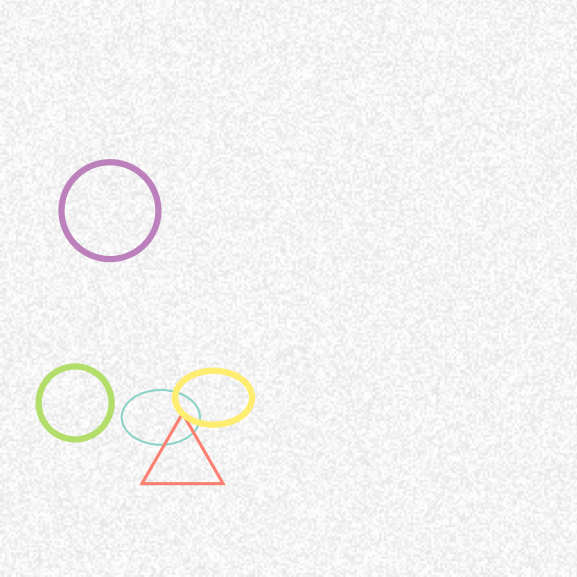[{"shape": "oval", "thickness": 1, "radius": 0.34, "center": [0.279, 0.276]}, {"shape": "triangle", "thickness": 1.5, "radius": 0.41, "center": [0.316, 0.202]}, {"shape": "circle", "thickness": 3, "radius": 0.32, "center": [0.13, 0.301]}, {"shape": "circle", "thickness": 3, "radius": 0.42, "center": [0.19, 0.634]}, {"shape": "oval", "thickness": 3, "radius": 0.33, "center": [0.37, 0.31]}]